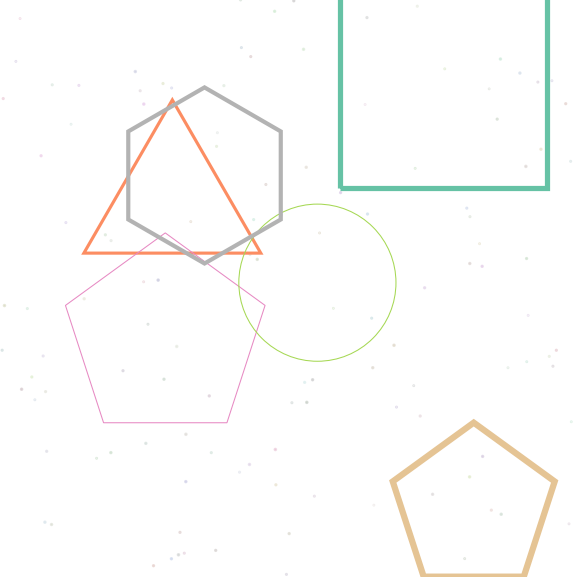[{"shape": "square", "thickness": 2.5, "radius": 0.89, "center": [0.768, 0.853]}, {"shape": "triangle", "thickness": 1.5, "radius": 0.88, "center": [0.298, 0.649]}, {"shape": "pentagon", "thickness": 0.5, "radius": 0.91, "center": [0.286, 0.414]}, {"shape": "circle", "thickness": 0.5, "radius": 0.68, "center": [0.55, 0.51]}, {"shape": "pentagon", "thickness": 3, "radius": 0.74, "center": [0.82, 0.12]}, {"shape": "hexagon", "thickness": 2, "radius": 0.76, "center": [0.354, 0.695]}]